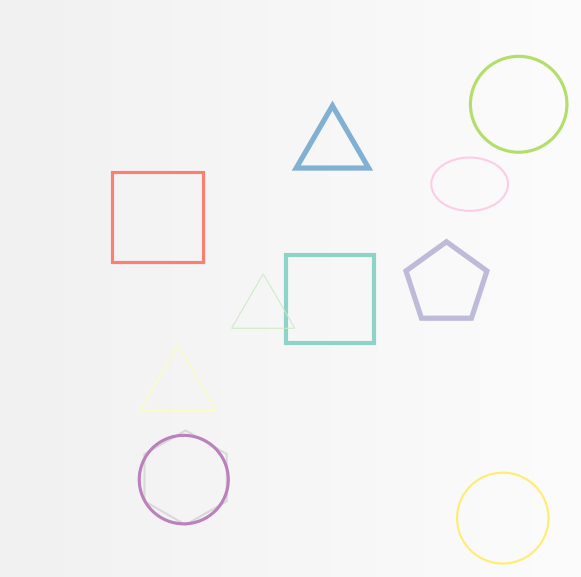[{"shape": "square", "thickness": 2, "radius": 0.38, "center": [0.568, 0.482]}, {"shape": "triangle", "thickness": 0.5, "radius": 0.38, "center": [0.306, 0.327]}, {"shape": "pentagon", "thickness": 2.5, "radius": 0.37, "center": [0.768, 0.507]}, {"shape": "square", "thickness": 1.5, "radius": 0.39, "center": [0.271, 0.623]}, {"shape": "triangle", "thickness": 2.5, "radius": 0.36, "center": [0.572, 0.744]}, {"shape": "circle", "thickness": 1.5, "radius": 0.42, "center": [0.892, 0.819]}, {"shape": "oval", "thickness": 1, "radius": 0.33, "center": [0.808, 0.68]}, {"shape": "hexagon", "thickness": 1, "radius": 0.41, "center": [0.319, 0.172]}, {"shape": "circle", "thickness": 1.5, "radius": 0.38, "center": [0.316, 0.169]}, {"shape": "triangle", "thickness": 0.5, "radius": 0.31, "center": [0.453, 0.462]}, {"shape": "circle", "thickness": 1, "radius": 0.39, "center": [0.865, 0.102]}]